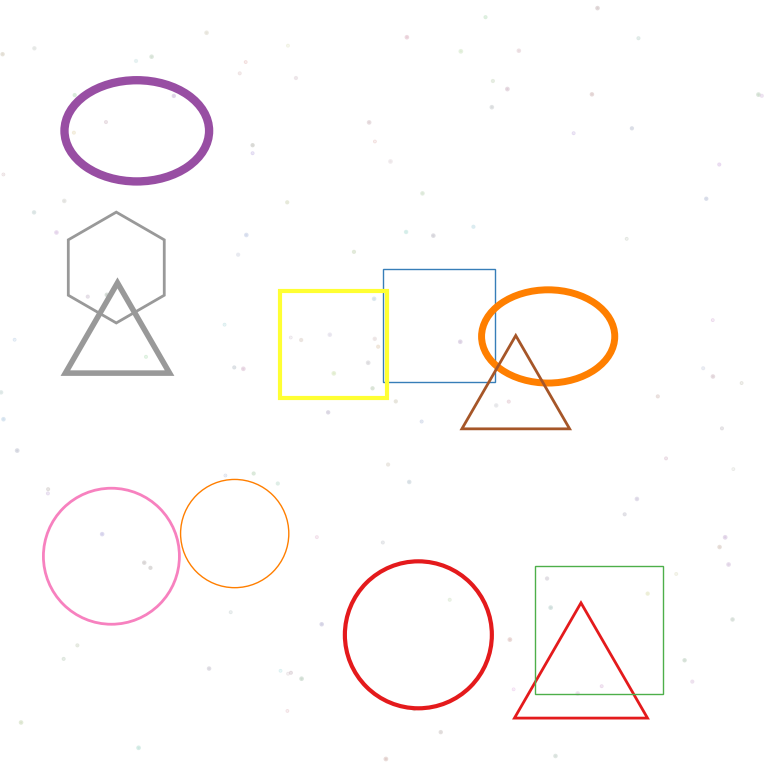[{"shape": "triangle", "thickness": 1, "radius": 0.5, "center": [0.755, 0.117]}, {"shape": "circle", "thickness": 1.5, "radius": 0.48, "center": [0.543, 0.176]}, {"shape": "square", "thickness": 0.5, "radius": 0.36, "center": [0.57, 0.577]}, {"shape": "square", "thickness": 0.5, "radius": 0.42, "center": [0.778, 0.182]}, {"shape": "oval", "thickness": 3, "radius": 0.47, "center": [0.178, 0.83]}, {"shape": "oval", "thickness": 2.5, "radius": 0.43, "center": [0.712, 0.563]}, {"shape": "circle", "thickness": 0.5, "radius": 0.35, "center": [0.305, 0.307]}, {"shape": "square", "thickness": 1.5, "radius": 0.35, "center": [0.433, 0.553]}, {"shape": "triangle", "thickness": 1, "radius": 0.4, "center": [0.67, 0.483]}, {"shape": "circle", "thickness": 1, "radius": 0.44, "center": [0.145, 0.278]}, {"shape": "hexagon", "thickness": 1, "radius": 0.36, "center": [0.151, 0.653]}, {"shape": "triangle", "thickness": 2, "radius": 0.39, "center": [0.153, 0.555]}]